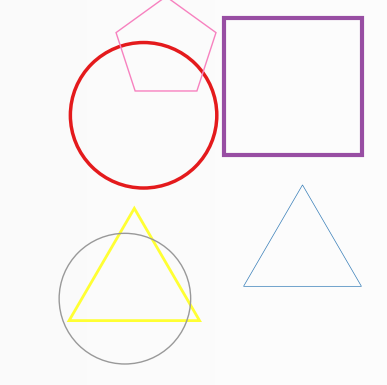[{"shape": "circle", "thickness": 2.5, "radius": 0.94, "center": [0.371, 0.701]}, {"shape": "triangle", "thickness": 0.5, "radius": 0.88, "center": [0.781, 0.344]}, {"shape": "square", "thickness": 3, "radius": 0.89, "center": [0.756, 0.775]}, {"shape": "triangle", "thickness": 2, "radius": 0.97, "center": [0.347, 0.264]}, {"shape": "pentagon", "thickness": 1, "radius": 0.68, "center": [0.428, 0.873]}, {"shape": "circle", "thickness": 1, "radius": 0.85, "center": [0.322, 0.224]}]